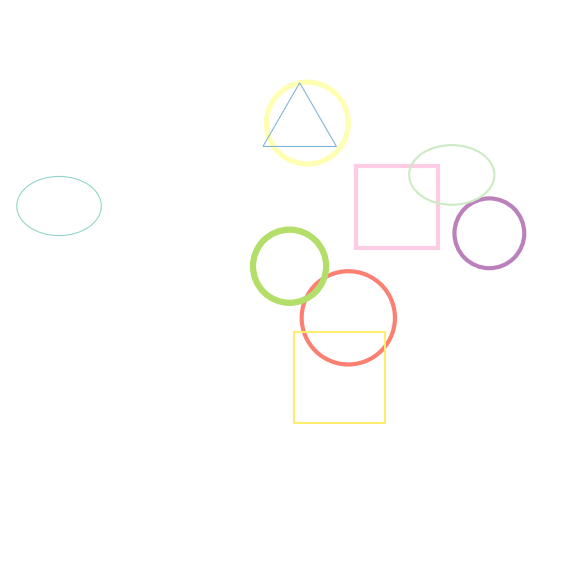[{"shape": "oval", "thickness": 0.5, "radius": 0.37, "center": [0.102, 0.642]}, {"shape": "circle", "thickness": 2.5, "radius": 0.35, "center": [0.532, 0.786]}, {"shape": "circle", "thickness": 2, "radius": 0.4, "center": [0.603, 0.449]}, {"shape": "triangle", "thickness": 0.5, "radius": 0.37, "center": [0.519, 0.782]}, {"shape": "circle", "thickness": 3, "radius": 0.32, "center": [0.501, 0.538]}, {"shape": "square", "thickness": 2, "radius": 0.36, "center": [0.688, 0.641]}, {"shape": "circle", "thickness": 2, "radius": 0.3, "center": [0.847, 0.595]}, {"shape": "oval", "thickness": 1, "radius": 0.37, "center": [0.782, 0.696]}, {"shape": "square", "thickness": 1, "radius": 0.39, "center": [0.588, 0.346]}]